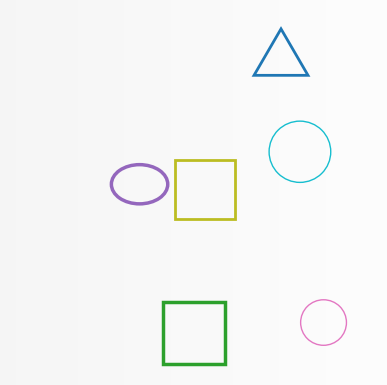[{"shape": "triangle", "thickness": 2, "radius": 0.4, "center": [0.725, 0.845]}, {"shape": "square", "thickness": 2.5, "radius": 0.4, "center": [0.501, 0.136]}, {"shape": "oval", "thickness": 2.5, "radius": 0.36, "center": [0.36, 0.521]}, {"shape": "circle", "thickness": 1, "radius": 0.3, "center": [0.835, 0.162]}, {"shape": "square", "thickness": 2, "radius": 0.39, "center": [0.528, 0.508]}, {"shape": "circle", "thickness": 1, "radius": 0.4, "center": [0.774, 0.606]}]